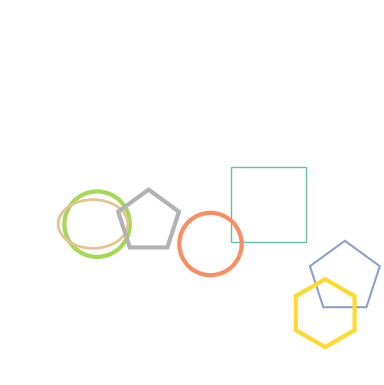[{"shape": "square", "thickness": 1, "radius": 0.49, "center": [0.698, 0.468]}, {"shape": "circle", "thickness": 3, "radius": 0.4, "center": [0.547, 0.366]}, {"shape": "pentagon", "thickness": 1.5, "radius": 0.48, "center": [0.896, 0.279]}, {"shape": "circle", "thickness": 3, "radius": 0.43, "center": [0.252, 0.418]}, {"shape": "hexagon", "thickness": 3, "radius": 0.44, "center": [0.845, 0.187]}, {"shape": "oval", "thickness": 2, "radius": 0.45, "center": [0.241, 0.418]}, {"shape": "pentagon", "thickness": 3, "radius": 0.41, "center": [0.386, 0.424]}]